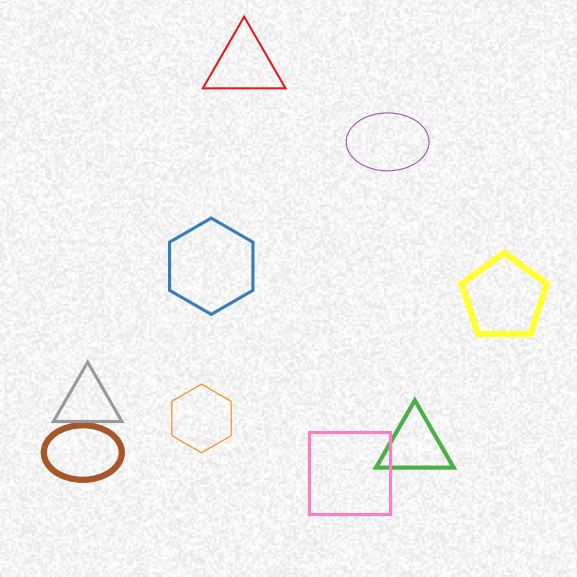[{"shape": "triangle", "thickness": 1, "radius": 0.41, "center": [0.423, 0.888]}, {"shape": "hexagon", "thickness": 1.5, "radius": 0.42, "center": [0.366, 0.538]}, {"shape": "triangle", "thickness": 2, "radius": 0.39, "center": [0.718, 0.228]}, {"shape": "oval", "thickness": 0.5, "radius": 0.36, "center": [0.671, 0.753]}, {"shape": "hexagon", "thickness": 0.5, "radius": 0.3, "center": [0.349, 0.275]}, {"shape": "pentagon", "thickness": 3, "radius": 0.39, "center": [0.873, 0.484]}, {"shape": "oval", "thickness": 3, "radius": 0.34, "center": [0.143, 0.216]}, {"shape": "square", "thickness": 1.5, "radius": 0.35, "center": [0.605, 0.18]}, {"shape": "triangle", "thickness": 1.5, "radius": 0.34, "center": [0.152, 0.304]}]